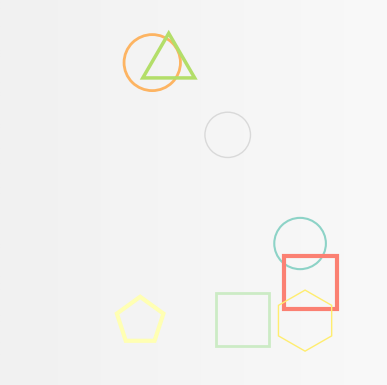[{"shape": "circle", "thickness": 1.5, "radius": 0.33, "center": [0.774, 0.367]}, {"shape": "pentagon", "thickness": 3, "radius": 0.32, "center": [0.362, 0.166]}, {"shape": "square", "thickness": 3, "radius": 0.34, "center": [0.802, 0.267]}, {"shape": "circle", "thickness": 2, "radius": 0.36, "center": [0.393, 0.837]}, {"shape": "triangle", "thickness": 2.5, "radius": 0.39, "center": [0.435, 0.836]}, {"shape": "circle", "thickness": 1, "radius": 0.29, "center": [0.588, 0.65]}, {"shape": "square", "thickness": 2, "radius": 0.34, "center": [0.626, 0.171]}, {"shape": "hexagon", "thickness": 1, "radius": 0.4, "center": [0.787, 0.167]}]